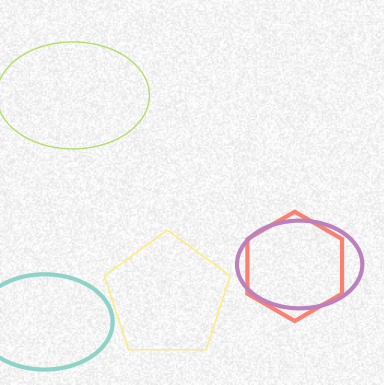[{"shape": "oval", "thickness": 3, "radius": 0.88, "center": [0.116, 0.164]}, {"shape": "hexagon", "thickness": 3, "radius": 0.71, "center": [0.766, 0.308]}, {"shape": "oval", "thickness": 1, "radius": 0.99, "center": [0.19, 0.752]}, {"shape": "oval", "thickness": 3, "radius": 0.81, "center": [0.778, 0.313]}, {"shape": "pentagon", "thickness": 1, "radius": 0.86, "center": [0.435, 0.231]}]